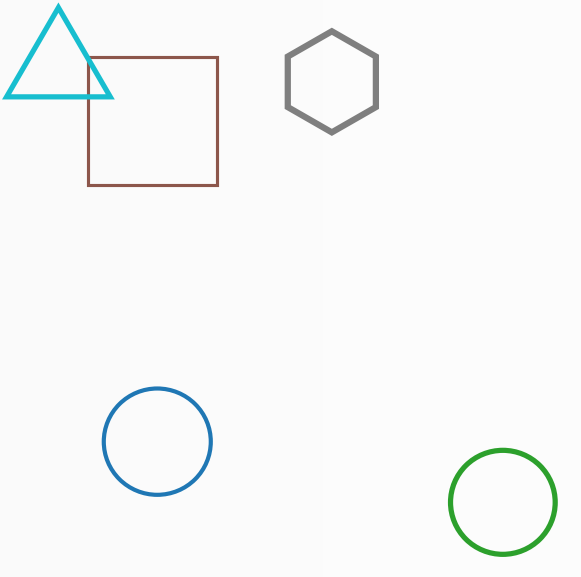[{"shape": "circle", "thickness": 2, "radius": 0.46, "center": [0.271, 0.234]}, {"shape": "circle", "thickness": 2.5, "radius": 0.45, "center": [0.865, 0.129]}, {"shape": "square", "thickness": 1.5, "radius": 0.55, "center": [0.263, 0.79]}, {"shape": "hexagon", "thickness": 3, "radius": 0.44, "center": [0.571, 0.857]}, {"shape": "triangle", "thickness": 2.5, "radius": 0.52, "center": [0.101, 0.883]}]